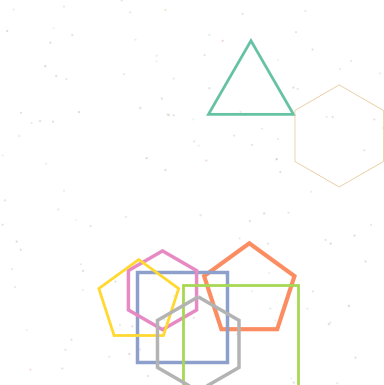[{"shape": "triangle", "thickness": 2, "radius": 0.64, "center": [0.652, 0.767]}, {"shape": "pentagon", "thickness": 3, "radius": 0.62, "center": [0.648, 0.245]}, {"shape": "square", "thickness": 2.5, "radius": 0.59, "center": [0.473, 0.176]}, {"shape": "hexagon", "thickness": 2.5, "radius": 0.51, "center": [0.422, 0.246]}, {"shape": "square", "thickness": 2, "radius": 0.74, "center": [0.624, 0.11]}, {"shape": "pentagon", "thickness": 2, "radius": 0.55, "center": [0.36, 0.217]}, {"shape": "hexagon", "thickness": 0.5, "radius": 0.66, "center": [0.881, 0.647]}, {"shape": "hexagon", "thickness": 2.5, "radius": 0.61, "center": [0.515, 0.107]}]